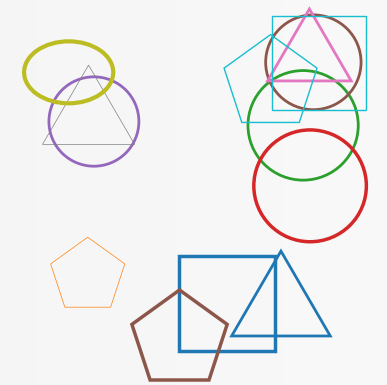[{"shape": "triangle", "thickness": 2, "radius": 0.73, "center": [0.725, 0.201]}, {"shape": "square", "thickness": 2.5, "radius": 0.62, "center": [0.586, 0.212]}, {"shape": "pentagon", "thickness": 0.5, "radius": 0.5, "center": [0.226, 0.283]}, {"shape": "circle", "thickness": 2, "radius": 0.71, "center": [0.782, 0.674]}, {"shape": "circle", "thickness": 2.5, "radius": 0.73, "center": [0.8, 0.517]}, {"shape": "circle", "thickness": 2, "radius": 0.58, "center": [0.242, 0.684]}, {"shape": "circle", "thickness": 2, "radius": 0.62, "center": [0.809, 0.838]}, {"shape": "pentagon", "thickness": 2.5, "radius": 0.65, "center": [0.463, 0.118]}, {"shape": "triangle", "thickness": 2, "radius": 0.62, "center": [0.798, 0.852]}, {"shape": "triangle", "thickness": 0.5, "radius": 0.69, "center": [0.229, 0.694]}, {"shape": "oval", "thickness": 3, "radius": 0.58, "center": [0.177, 0.812]}, {"shape": "pentagon", "thickness": 1, "radius": 0.63, "center": [0.698, 0.784]}, {"shape": "square", "thickness": 1, "radius": 0.61, "center": [0.823, 0.837]}]